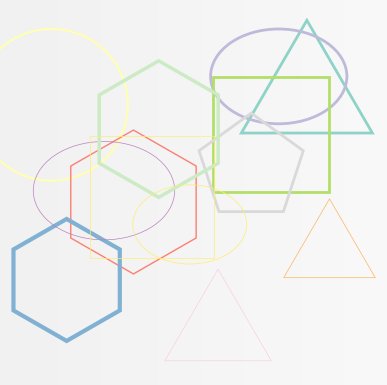[{"shape": "triangle", "thickness": 2, "radius": 0.98, "center": [0.792, 0.752]}, {"shape": "circle", "thickness": 1.5, "radius": 0.99, "center": [0.133, 0.728]}, {"shape": "oval", "thickness": 2, "radius": 0.88, "center": [0.719, 0.802]}, {"shape": "hexagon", "thickness": 1, "radius": 0.93, "center": [0.344, 0.475]}, {"shape": "hexagon", "thickness": 3, "radius": 0.79, "center": [0.172, 0.273]}, {"shape": "triangle", "thickness": 0.5, "radius": 0.68, "center": [0.85, 0.347]}, {"shape": "square", "thickness": 2, "radius": 0.75, "center": [0.699, 0.651]}, {"shape": "triangle", "thickness": 0.5, "radius": 0.79, "center": [0.563, 0.142]}, {"shape": "pentagon", "thickness": 2, "radius": 0.71, "center": [0.648, 0.565]}, {"shape": "oval", "thickness": 0.5, "radius": 0.91, "center": [0.268, 0.505]}, {"shape": "hexagon", "thickness": 2.5, "radius": 0.89, "center": [0.41, 0.665]}, {"shape": "oval", "thickness": 0.5, "radius": 0.73, "center": [0.49, 0.417]}, {"shape": "square", "thickness": 0.5, "radius": 0.8, "center": [0.393, 0.488]}]